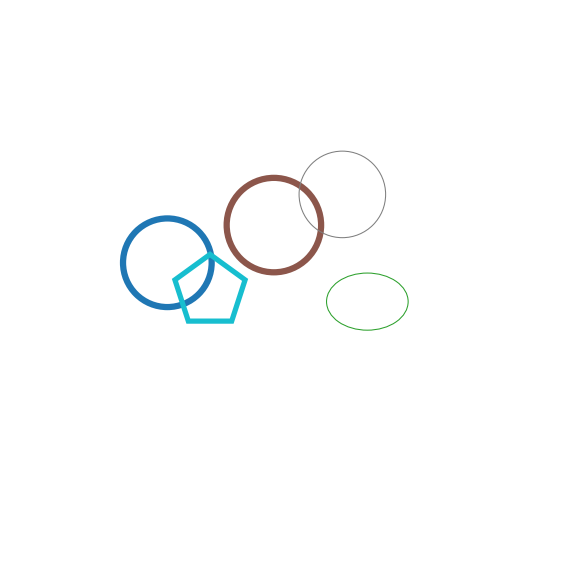[{"shape": "circle", "thickness": 3, "radius": 0.38, "center": [0.29, 0.544]}, {"shape": "oval", "thickness": 0.5, "radius": 0.35, "center": [0.636, 0.477]}, {"shape": "circle", "thickness": 3, "radius": 0.41, "center": [0.474, 0.609]}, {"shape": "circle", "thickness": 0.5, "radius": 0.37, "center": [0.593, 0.662]}, {"shape": "pentagon", "thickness": 2.5, "radius": 0.32, "center": [0.364, 0.495]}]